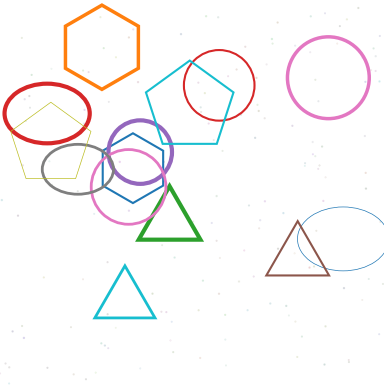[{"shape": "oval", "thickness": 0.5, "radius": 0.59, "center": [0.891, 0.379]}, {"shape": "hexagon", "thickness": 1.5, "radius": 0.45, "center": [0.345, 0.563]}, {"shape": "hexagon", "thickness": 2.5, "radius": 0.55, "center": [0.265, 0.877]}, {"shape": "triangle", "thickness": 3, "radius": 0.46, "center": [0.44, 0.424]}, {"shape": "oval", "thickness": 3, "radius": 0.55, "center": [0.122, 0.705]}, {"shape": "circle", "thickness": 1.5, "radius": 0.46, "center": [0.569, 0.778]}, {"shape": "circle", "thickness": 3, "radius": 0.41, "center": [0.364, 0.605]}, {"shape": "triangle", "thickness": 1.5, "radius": 0.47, "center": [0.773, 0.332]}, {"shape": "circle", "thickness": 2, "radius": 0.49, "center": [0.334, 0.515]}, {"shape": "circle", "thickness": 2.5, "radius": 0.53, "center": [0.853, 0.798]}, {"shape": "oval", "thickness": 2, "radius": 0.46, "center": [0.202, 0.56]}, {"shape": "pentagon", "thickness": 0.5, "radius": 0.55, "center": [0.132, 0.625]}, {"shape": "pentagon", "thickness": 1.5, "radius": 0.6, "center": [0.493, 0.723]}, {"shape": "triangle", "thickness": 2, "radius": 0.45, "center": [0.324, 0.219]}]